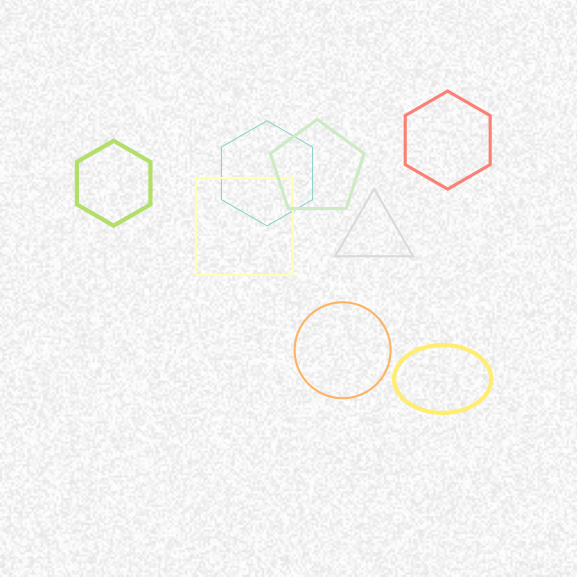[{"shape": "hexagon", "thickness": 0.5, "radius": 0.46, "center": [0.462, 0.699]}, {"shape": "square", "thickness": 1, "radius": 0.42, "center": [0.424, 0.607]}, {"shape": "hexagon", "thickness": 1.5, "radius": 0.42, "center": [0.775, 0.757]}, {"shape": "circle", "thickness": 1, "radius": 0.42, "center": [0.593, 0.393]}, {"shape": "hexagon", "thickness": 2, "radius": 0.37, "center": [0.197, 0.682]}, {"shape": "triangle", "thickness": 1, "radius": 0.39, "center": [0.648, 0.594]}, {"shape": "pentagon", "thickness": 1.5, "radius": 0.43, "center": [0.549, 0.707]}, {"shape": "oval", "thickness": 2, "radius": 0.42, "center": [0.767, 0.343]}]